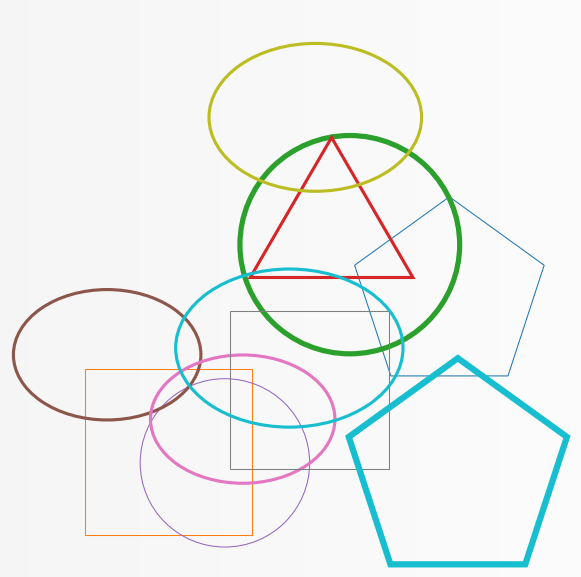[{"shape": "pentagon", "thickness": 0.5, "radius": 0.86, "center": [0.773, 0.487]}, {"shape": "square", "thickness": 0.5, "radius": 0.72, "center": [0.289, 0.216]}, {"shape": "circle", "thickness": 2.5, "radius": 0.95, "center": [0.602, 0.575]}, {"shape": "triangle", "thickness": 1.5, "radius": 0.81, "center": [0.57, 0.599]}, {"shape": "circle", "thickness": 0.5, "radius": 0.73, "center": [0.387, 0.198]}, {"shape": "oval", "thickness": 1.5, "radius": 0.81, "center": [0.184, 0.385]}, {"shape": "oval", "thickness": 1.5, "radius": 0.79, "center": [0.418, 0.273]}, {"shape": "square", "thickness": 0.5, "radius": 0.68, "center": [0.533, 0.324]}, {"shape": "oval", "thickness": 1.5, "radius": 0.91, "center": [0.542, 0.796]}, {"shape": "pentagon", "thickness": 3, "radius": 0.99, "center": [0.788, 0.182]}, {"shape": "oval", "thickness": 1.5, "radius": 0.98, "center": [0.498, 0.396]}]